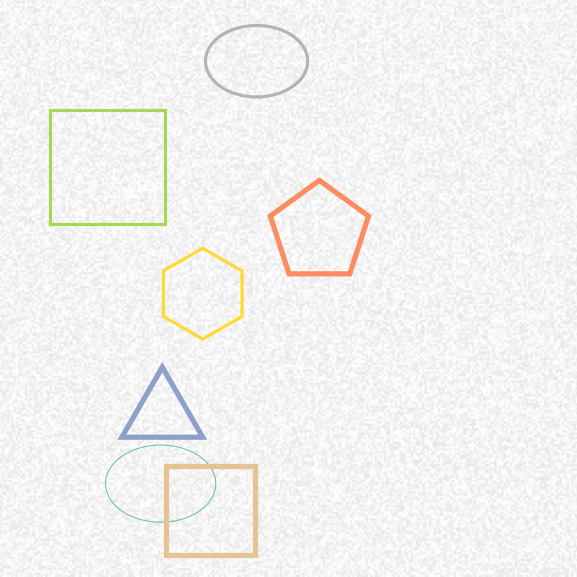[{"shape": "oval", "thickness": 0.5, "radius": 0.48, "center": [0.278, 0.162]}, {"shape": "pentagon", "thickness": 2.5, "radius": 0.45, "center": [0.553, 0.597]}, {"shape": "triangle", "thickness": 2.5, "radius": 0.4, "center": [0.281, 0.282]}, {"shape": "square", "thickness": 1.5, "radius": 0.49, "center": [0.186, 0.71]}, {"shape": "hexagon", "thickness": 1.5, "radius": 0.39, "center": [0.351, 0.491]}, {"shape": "square", "thickness": 2.5, "radius": 0.39, "center": [0.364, 0.115]}, {"shape": "oval", "thickness": 1.5, "radius": 0.44, "center": [0.444, 0.893]}]